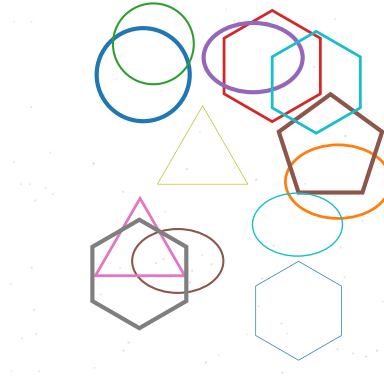[{"shape": "circle", "thickness": 3, "radius": 0.6, "center": [0.372, 0.806]}, {"shape": "hexagon", "thickness": 0.5, "radius": 0.64, "center": [0.775, 0.193]}, {"shape": "oval", "thickness": 2, "radius": 0.68, "center": [0.878, 0.528]}, {"shape": "circle", "thickness": 1.5, "radius": 0.52, "center": [0.398, 0.886]}, {"shape": "hexagon", "thickness": 2, "radius": 0.72, "center": [0.707, 0.828]}, {"shape": "oval", "thickness": 3, "radius": 0.64, "center": [0.658, 0.85]}, {"shape": "oval", "thickness": 1.5, "radius": 0.59, "center": [0.462, 0.322]}, {"shape": "pentagon", "thickness": 3, "radius": 0.71, "center": [0.858, 0.614]}, {"shape": "triangle", "thickness": 2, "radius": 0.67, "center": [0.364, 0.351]}, {"shape": "hexagon", "thickness": 3, "radius": 0.7, "center": [0.362, 0.288]}, {"shape": "triangle", "thickness": 0.5, "radius": 0.68, "center": [0.526, 0.589]}, {"shape": "oval", "thickness": 1, "radius": 0.58, "center": [0.773, 0.417]}, {"shape": "hexagon", "thickness": 2, "radius": 0.66, "center": [0.821, 0.786]}]